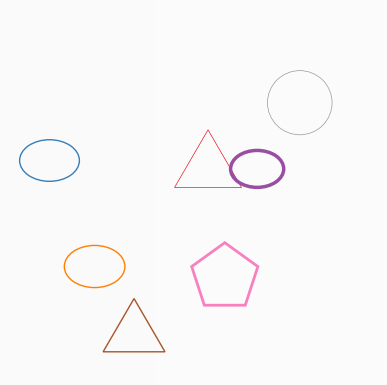[{"shape": "triangle", "thickness": 0.5, "radius": 0.5, "center": [0.537, 0.563]}, {"shape": "oval", "thickness": 1, "radius": 0.39, "center": [0.128, 0.583]}, {"shape": "oval", "thickness": 2.5, "radius": 0.34, "center": [0.664, 0.561]}, {"shape": "oval", "thickness": 1, "radius": 0.39, "center": [0.244, 0.308]}, {"shape": "triangle", "thickness": 1, "radius": 0.46, "center": [0.346, 0.132]}, {"shape": "pentagon", "thickness": 2, "radius": 0.45, "center": [0.58, 0.28]}, {"shape": "circle", "thickness": 0.5, "radius": 0.42, "center": [0.774, 0.733]}]